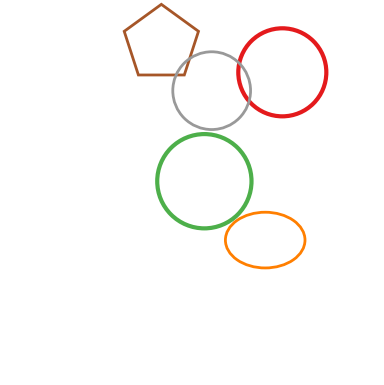[{"shape": "circle", "thickness": 3, "radius": 0.57, "center": [0.733, 0.812]}, {"shape": "circle", "thickness": 3, "radius": 0.61, "center": [0.531, 0.529]}, {"shape": "oval", "thickness": 2, "radius": 0.52, "center": [0.689, 0.376]}, {"shape": "pentagon", "thickness": 2, "radius": 0.51, "center": [0.419, 0.887]}, {"shape": "circle", "thickness": 2, "radius": 0.5, "center": [0.55, 0.765]}]